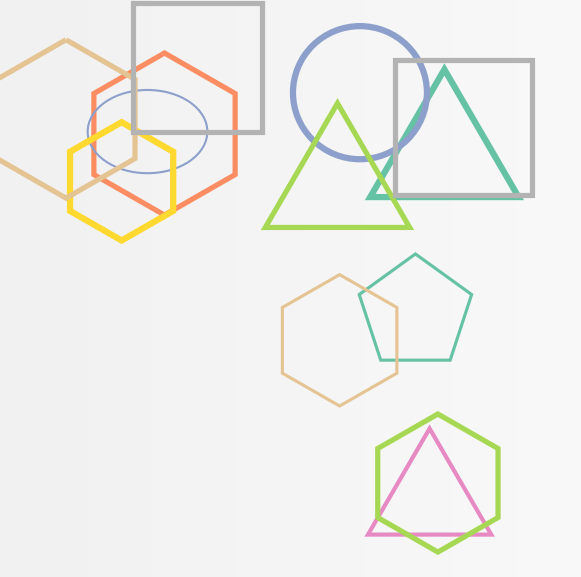[{"shape": "triangle", "thickness": 3, "radius": 0.74, "center": [0.765, 0.732]}, {"shape": "pentagon", "thickness": 1.5, "radius": 0.51, "center": [0.715, 0.458]}, {"shape": "hexagon", "thickness": 2.5, "radius": 0.7, "center": [0.283, 0.767]}, {"shape": "oval", "thickness": 1, "radius": 0.51, "center": [0.254, 0.771]}, {"shape": "circle", "thickness": 3, "radius": 0.58, "center": [0.619, 0.839]}, {"shape": "triangle", "thickness": 2, "radius": 0.61, "center": [0.739, 0.135]}, {"shape": "hexagon", "thickness": 2.5, "radius": 0.6, "center": [0.753, 0.163]}, {"shape": "triangle", "thickness": 2.5, "radius": 0.72, "center": [0.581, 0.677]}, {"shape": "hexagon", "thickness": 3, "radius": 0.51, "center": [0.209, 0.685]}, {"shape": "hexagon", "thickness": 2.5, "radius": 0.69, "center": [0.114, 0.793]}, {"shape": "hexagon", "thickness": 1.5, "radius": 0.57, "center": [0.584, 0.41]}, {"shape": "square", "thickness": 2.5, "radius": 0.59, "center": [0.797, 0.779]}, {"shape": "square", "thickness": 2.5, "radius": 0.56, "center": [0.34, 0.882]}]